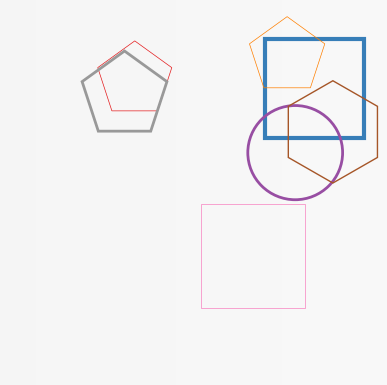[{"shape": "pentagon", "thickness": 0.5, "radius": 0.5, "center": [0.348, 0.793]}, {"shape": "square", "thickness": 3, "radius": 0.64, "center": [0.812, 0.77]}, {"shape": "circle", "thickness": 2, "radius": 0.61, "center": [0.762, 0.604]}, {"shape": "pentagon", "thickness": 0.5, "radius": 0.51, "center": [0.741, 0.855]}, {"shape": "hexagon", "thickness": 1, "radius": 0.66, "center": [0.859, 0.657]}, {"shape": "square", "thickness": 0.5, "radius": 0.67, "center": [0.653, 0.335]}, {"shape": "pentagon", "thickness": 2, "radius": 0.58, "center": [0.321, 0.752]}]